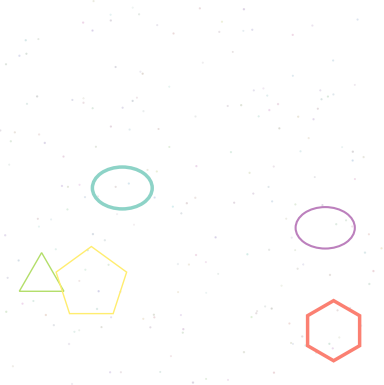[{"shape": "oval", "thickness": 2.5, "radius": 0.39, "center": [0.318, 0.512]}, {"shape": "hexagon", "thickness": 2.5, "radius": 0.39, "center": [0.867, 0.141]}, {"shape": "triangle", "thickness": 1, "radius": 0.33, "center": [0.108, 0.277]}, {"shape": "oval", "thickness": 1.5, "radius": 0.38, "center": [0.845, 0.408]}, {"shape": "pentagon", "thickness": 1, "radius": 0.48, "center": [0.237, 0.263]}]